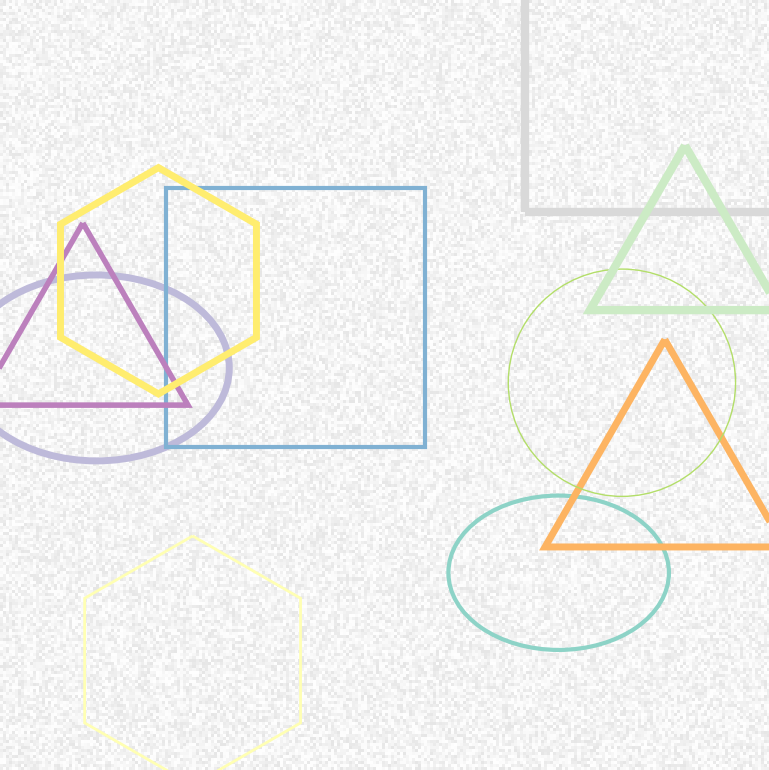[{"shape": "oval", "thickness": 1.5, "radius": 0.72, "center": [0.726, 0.256]}, {"shape": "hexagon", "thickness": 1, "radius": 0.81, "center": [0.25, 0.142]}, {"shape": "oval", "thickness": 2.5, "radius": 0.86, "center": [0.125, 0.522]}, {"shape": "square", "thickness": 1.5, "radius": 0.84, "center": [0.384, 0.588]}, {"shape": "triangle", "thickness": 2.5, "radius": 0.9, "center": [0.863, 0.379]}, {"shape": "circle", "thickness": 0.5, "radius": 0.74, "center": [0.808, 0.503]}, {"shape": "square", "thickness": 3, "radius": 0.84, "center": [0.849, 0.892]}, {"shape": "triangle", "thickness": 2, "radius": 0.79, "center": [0.108, 0.553]}, {"shape": "triangle", "thickness": 3, "radius": 0.71, "center": [0.89, 0.669]}, {"shape": "hexagon", "thickness": 2.5, "radius": 0.73, "center": [0.206, 0.635]}]